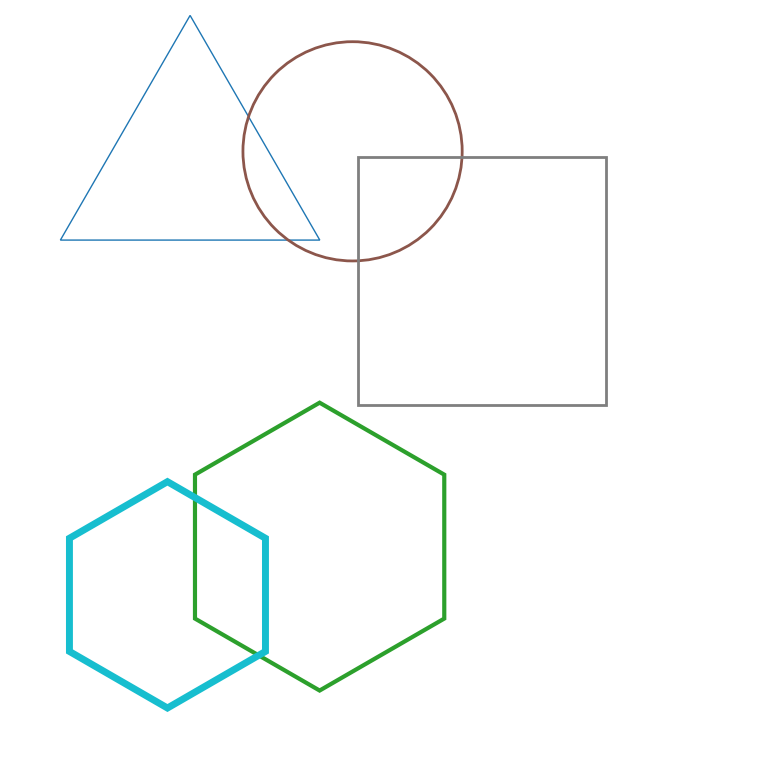[{"shape": "triangle", "thickness": 0.5, "radius": 0.97, "center": [0.247, 0.785]}, {"shape": "hexagon", "thickness": 1.5, "radius": 0.93, "center": [0.415, 0.29]}, {"shape": "circle", "thickness": 1, "radius": 0.71, "center": [0.458, 0.803]}, {"shape": "square", "thickness": 1, "radius": 0.81, "center": [0.626, 0.635]}, {"shape": "hexagon", "thickness": 2.5, "radius": 0.73, "center": [0.217, 0.227]}]